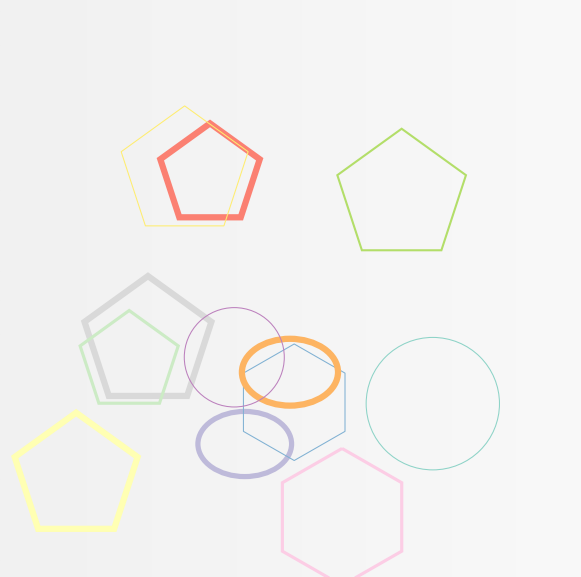[{"shape": "circle", "thickness": 0.5, "radius": 0.57, "center": [0.745, 0.3]}, {"shape": "pentagon", "thickness": 3, "radius": 0.56, "center": [0.131, 0.173]}, {"shape": "oval", "thickness": 2.5, "radius": 0.4, "center": [0.421, 0.23]}, {"shape": "pentagon", "thickness": 3, "radius": 0.45, "center": [0.361, 0.696]}, {"shape": "hexagon", "thickness": 0.5, "radius": 0.5, "center": [0.506, 0.303]}, {"shape": "oval", "thickness": 3, "radius": 0.41, "center": [0.499, 0.355]}, {"shape": "pentagon", "thickness": 1, "radius": 0.58, "center": [0.691, 0.66]}, {"shape": "hexagon", "thickness": 1.5, "radius": 0.59, "center": [0.588, 0.104]}, {"shape": "pentagon", "thickness": 3, "radius": 0.57, "center": [0.255, 0.406]}, {"shape": "circle", "thickness": 0.5, "radius": 0.43, "center": [0.403, 0.38]}, {"shape": "pentagon", "thickness": 1.5, "radius": 0.44, "center": [0.222, 0.373]}, {"shape": "pentagon", "thickness": 0.5, "radius": 0.57, "center": [0.318, 0.701]}]